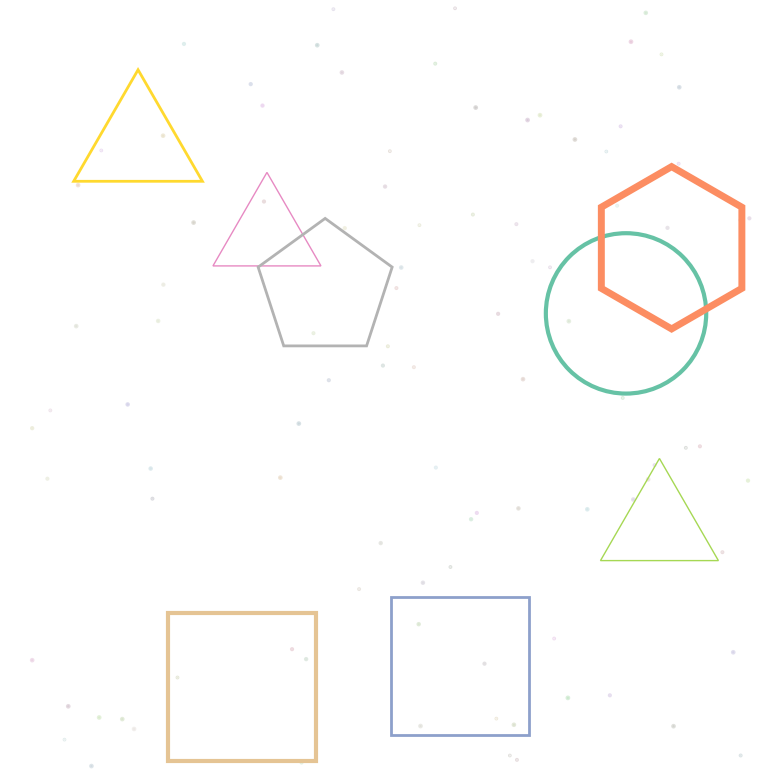[{"shape": "circle", "thickness": 1.5, "radius": 0.52, "center": [0.813, 0.593]}, {"shape": "hexagon", "thickness": 2.5, "radius": 0.53, "center": [0.872, 0.678]}, {"shape": "square", "thickness": 1, "radius": 0.45, "center": [0.597, 0.135]}, {"shape": "triangle", "thickness": 0.5, "radius": 0.4, "center": [0.347, 0.695]}, {"shape": "triangle", "thickness": 0.5, "radius": 0.44, "center": [0.856, 0.316]}, {"shape": "triangle", "thickness": 1, "radius": 0.48, "center": [0.179, 0.813]}, {"shape": "square", "thickness": 1.5, "radius": 0.48, "center": [0.314, 0.108]}, {"shape": "pentagon", "thickness": 1, "radius": 0.46, "center": [0.422, 0.625]}]